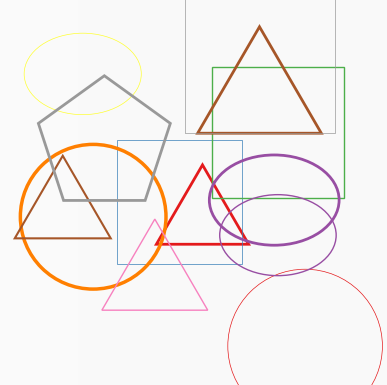[{"shape": "triangle", "thickness": 2, "radius": 0.69, "center": [0.523, 0.434]}, {"shape": "circle", "thickness": 0.5, "radius": 1.0, "center": [0.787, 0.101]}, {"shape": "square", "thickness": 0.5, "radius": 0.8, "center": [0.464, 0.475]}, {"shape": "square", "thickness": 1, "radius": 0.85, "center": [0.717, 0.656]}, {"shape": "oval", "thickness": 1, "radius": 0.75, "center": [0.717, 0.389]}, {"shape": "oval", "thickness": 2, "radius": 0.84, "center": [0.708, 0.48]}, {"shape": "circle", "thickness": 2.5, "radius": 0.94, "center": [0.24, 0.437]}, {"shape": "oval", "thickness": 0.5, "radius": 0.76, "center": [0.213, 0.808]}, {"shape": "triangle", "thickness": 2, "radius": 0.92, "center": [0.67, 0.746]}, {"shape": "triangle", "thickness": 1.5, "radius": 0.72, "center": [0.162, 0.452]}, {"shape": "triangle", "thickness": 1, "radius": 0.79, "center": [0.4, 0.273]}, {"shape": "square", "thickness": 0.5, "radius": 0.97, "center": [0.671, 0.849]}, {"shape": "pentagon", "thickness": 2, "radius": 0.9, "center": [0.269, 0.624]}]